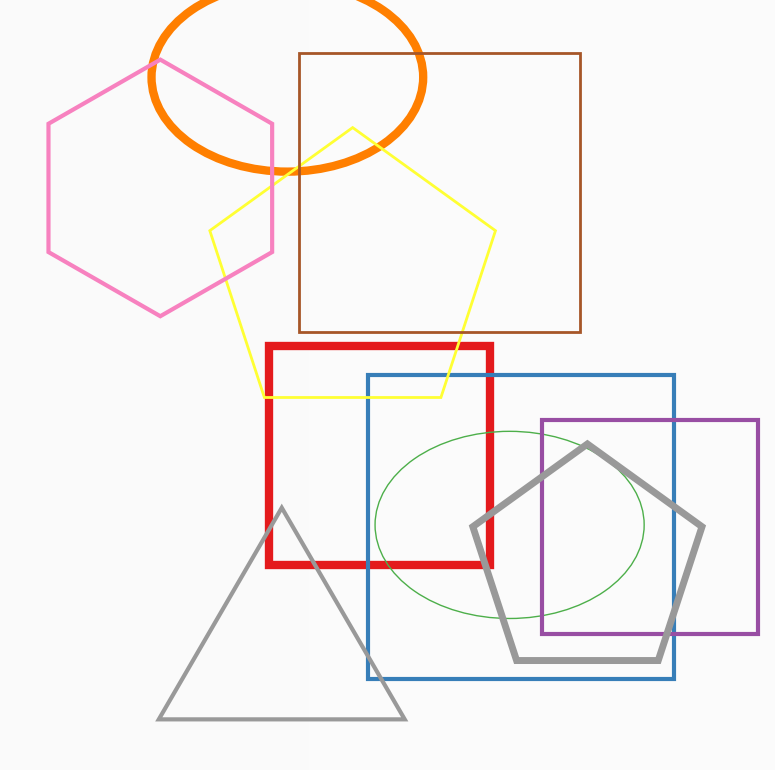[{"shape": "square", "thickness": 3, "radius": 0.71, "center": [0.49, 0.408]}, {"shape": "square", "thickness": 1.5, "radius": 0.99, "center": [0.673, 0.316]}, {"shape": "oval", "thickness": 0.5, "radius": 0.87, "center": [0.658, 0.318]}, {"shape": "square", "thickness": 1.5, "radius": 0.7, "center": [0.838, 0.316]}, {"shape": "oval", "thickness": 3, "radius": 0.88, "center": [0.371, 0.9]}, {"shape": "pentagon", "thickness": 1, "radius": 0.97, "center": [0.455, 0.641]}, {"shape": "square", "thickness": 1, "radius": 0.91, "center": [0.567, 0.75]}, {"shape": "hexagon", "thickness": 1.5, "radius": 0.83, "center": [0.207, 0.756]}, {"shape": "pentagon", "thickness": 2.5, "radius": 0.78, "center": [0.758, 0.268]}, {"shape": "triangle", "thickness": 1.5, "radius": 0.92, "center": [0.364, 0.157]}]